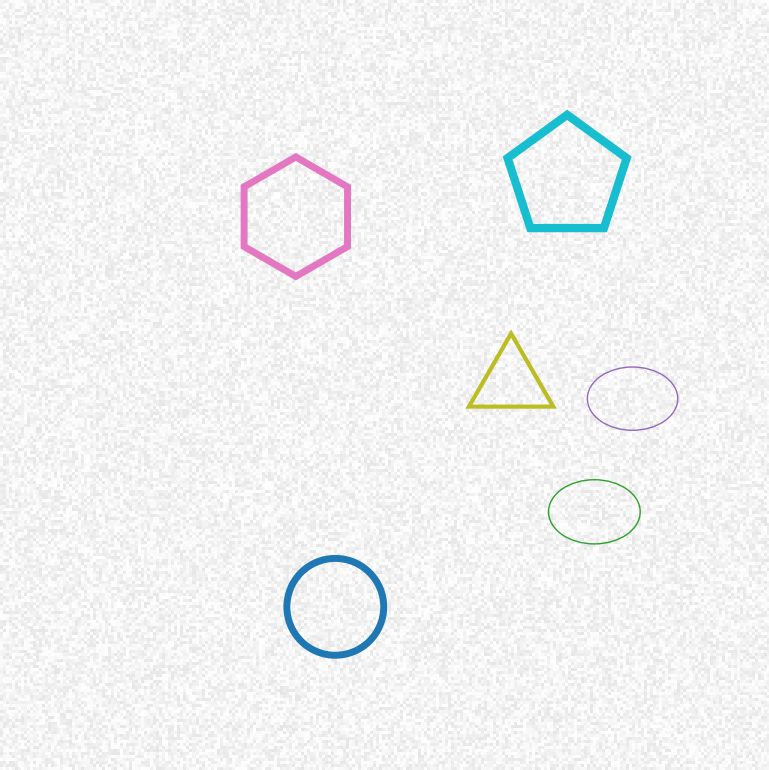[{"shape": "circle", "thickness": 2.5, "radius": 0.31, "center": [0.435, 0.212]}, {"shape": "oval", "thickness": 0.5, "radius": 0.3, "center": [0.772, 0.335]}, {"shape": "oval", "thickness": 0.5, "radius": 0.29, "center": [0.822, 0.482]}, {"shape": "hexagon", "thickness": 2.5, "radius": 0.39, "center": [0.384, 0.719]}, {"shape": "triangle", "thickness": 1.5, "radius": 0.32, "center": [0.664, 0.504]}, {"shape": "pentagon", "thickness": 3, "radius": 0.41, "center": [0.737, 0.77]}]